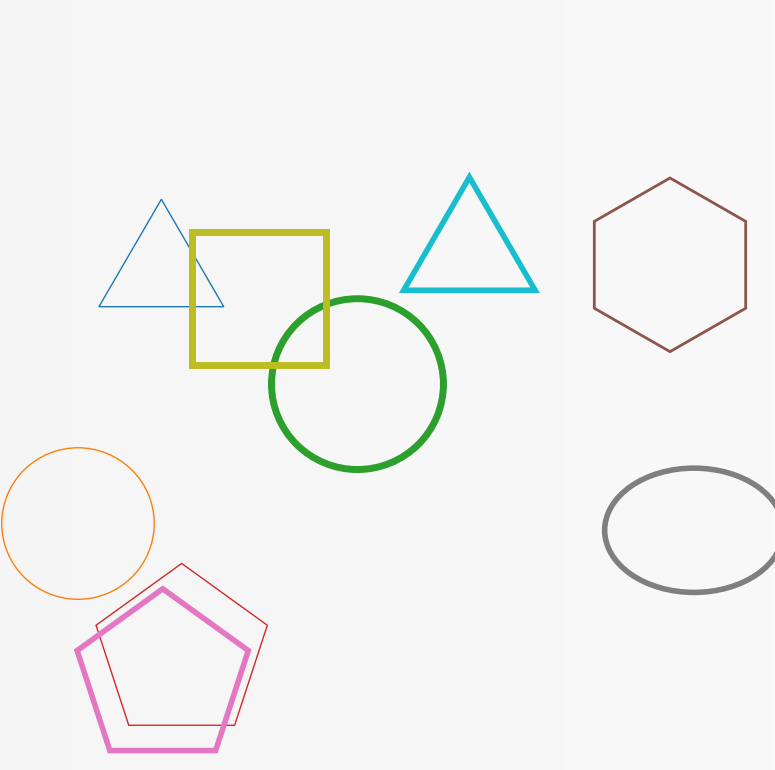[{"shape": "triangle", "thickness": 0.5, "radius": 0.46, "center": [0.208, 0.648]}, {"shape": "circle", "thickness": 0.5, "radius": 0.49, "center": [0.101, 0.32]}, {"shape": "circle", "thickness": 2.5, "radius": 0.55, "center": [0.461, 0.501]}, {"shape": "pentagon", "thickness": 0.5, "radius": 0.58, "center": [0.234, 0.152]}, {"shape": "hexagon", "thickness": 1, "radius": 0.56, "center": [0.865, 0.656]}, {"shape": "pentagon", "thickness": 2, "radius": 0.58, "center": [0.21, 0.119]}, {"shape": "oval", "thickness": 2, "radius": 0.58, "center": [0.895, 0.311]}, {"shape": "square", "thickness": 2.5, "radius": 0.43, "center": [0.334, 0.612]}, {"shape": "triangle", "thickness": 2, "radius": 0.49, "center": [0.606, 0.672]}]